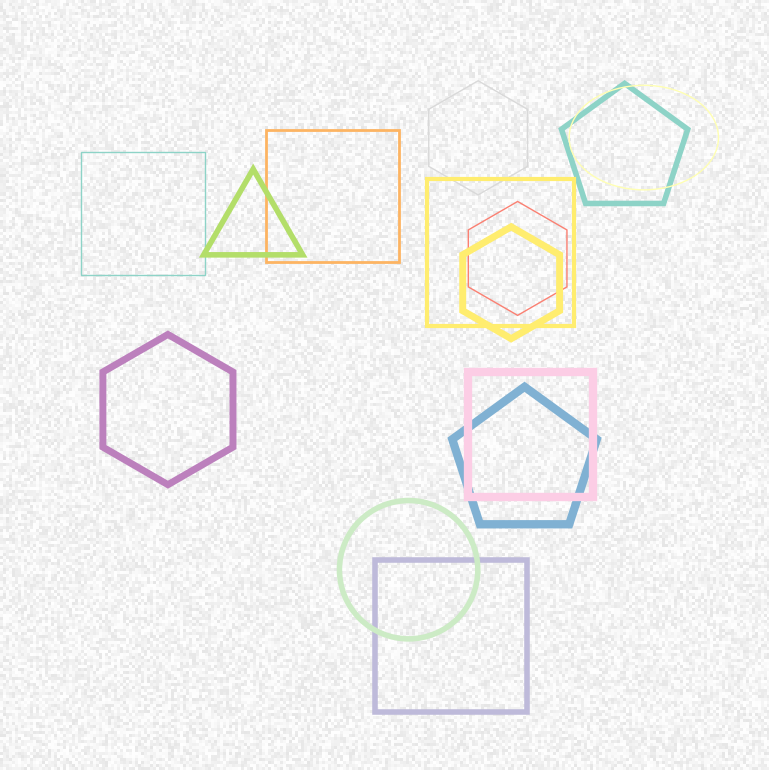[{"shape": "pentagon", "thickness": 2, "radius": 0.43, "center": [0.811, 0.805]}, {"shape": "square", "thickness": 0.5, "radius": 0.4, "center": [0.186, 0.723]}, {"shape": "oval", "thickness": 0.5, "radius": 0.48, "center": [0.836, 0.821]}, {"shape": "square", "thickness": 2, "radius": 0.49, "center": [0.586, 0.174]}, {"shape": "hexagon", "thickness": 0.5, "radius": 0.37, "center": [0.672, 0.664]}, {"shape": "pentagon", "thickness": 3, "radius": 0.49, "center": [0.681, 0.399]}, {"shape": "square", "thickness": 1, "radius": 0.43, "center": [0.432, 0.746]}, {"shape": "triangle", "thickness": 2, "radius": 0.37, "center": [0.329, 0.706]}, {"shape": "square", "thickness": 3, "radius": 0.41, "center": [0.689, 0.435]}, {"shape": "hexagon", "thickness": 0.5, "radius": 0.37, "center": [0.621, 0.821]}, {"shape": "hexagon", "thickness": 2.5, "radius": 0.49, "center": [0.218, 0.468]}, {"shape": "circle", "thickness": 2, "radius": 0.45, "center": [0.531, 0.26]}, {"shape": "square", "thickness": 1.5, "radius": 0.48, "center": [0.65, 0.672]}, {"shape": "hexagon", "thickness": 2.5, "radius": 0.36, "center": [0.664, 0.633]}]